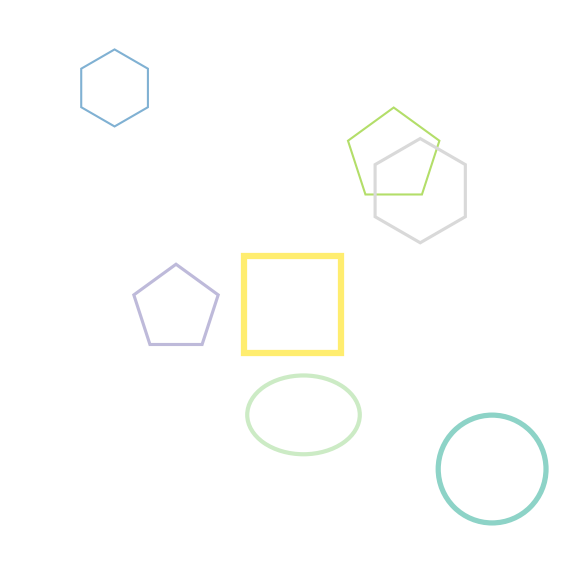[{"shape": "circle", "thickness": 2.5, "radius": 0.47, "center": [0.852, 0.187]}, {"shape": "pentagon", "thickness": 1.5, "radius": 0.38, "center": [0.305, 0.465]}, {"shape": "hexagon", "thickness": 1, "radius": 0.33, "center": [0.198, 0.847]}, {"shape": "pentagon", "thickness": 1, "radius": 0.42, "center": [0.682, 0.73]}, {"shape": "hexagon", "thickness": 1.5, "radius": 0.45, "center": [0.728, 0.669]}, {"shape": "oval", "thickness": 2, "radius": 0.49, "center": [0.526, 0.281]}, {"shape": "square", "thickness": 3, "radius": 0.42, "center": [0.506, 0.471]}]